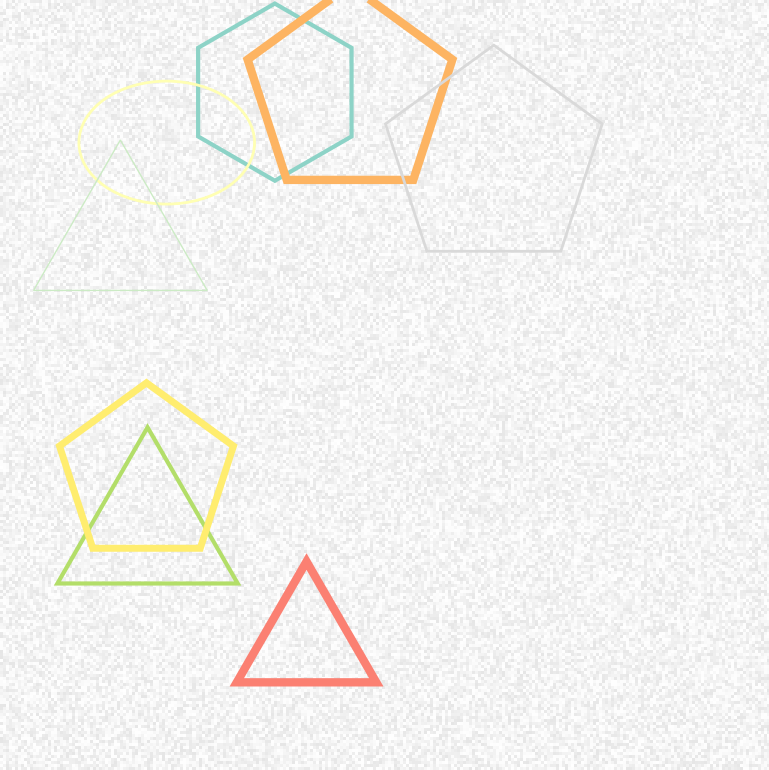[{"shape": "hexagon", "thickness": 1.5, "radius": 0.58, "center": [0.357, 0.88]}, {"shape": "oval", "thickness": 1, "radius": 0.57, "center": [0.217, 0.815]}, {"shape": "triangle", "thickness": 3, "radius": 0.52, "center": [0.398, 0.166]}, {"shape": "pentagon", "thickness": 3, "radius": 0.7, "center": [0.455, 0.879]}, {"shape": "triangle", "thickness": 1.5, "radius": 0.68, "center": [0.192, 0.31]}, {"shape": "pentagon", "thickness": 1, "radius": 0.74, "center": [0.641, 0.793]}, {"shape": "triangle", "thickness": 0.5, "radius": 0.65, "center": [0.156, 0.688]}, {"shape": "pentagon", "thickness": 2.5, "radius": 0.59, "center": [0.19, 0.384]}]